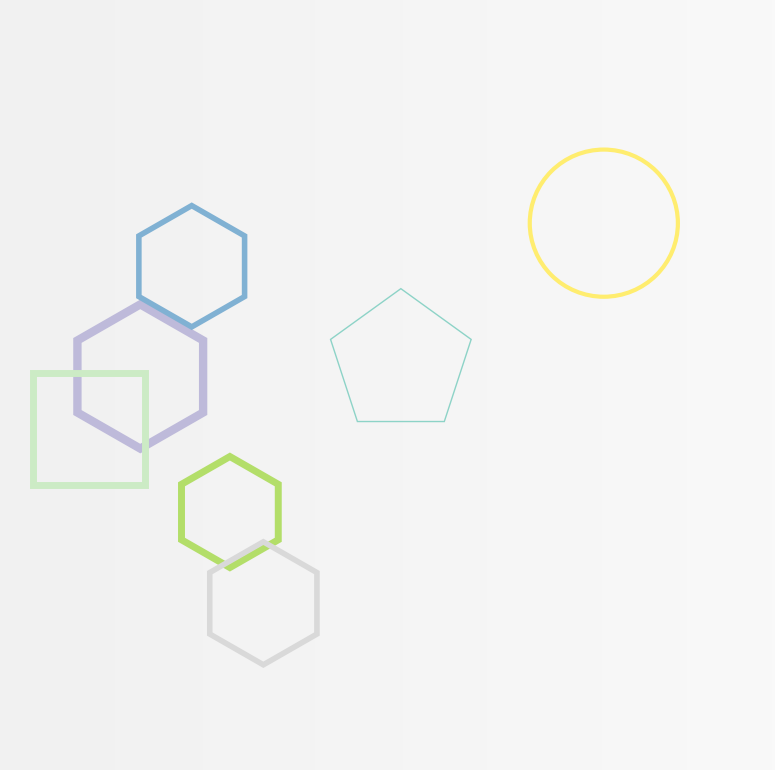[{"shape": "pentagon", "thickness": 0.5, "radius": 0.48, "center": [0.517, 0.53]}, {"shape": "hexagon", "thickness": 3, "radius": 0.47, "center": [0.181, 0.511]}, {"shape": "hexagon", "thickness": 2, "radius": 0.39, "center": [0.247, 0.654]}, {"shape": "hexagon", "thickness": 2.5, "radius": 0.36, "center": [0.297, 0.335]}, {"shape": "hexagon", "thickness": 2, "radius": 0.4, "center": [0.34, 0.216]}, {"shape": "square", "thickness": 2.5, "radius": 0.36, "center": [0.115, 0.443]}, {"shape": "circle", "thickness": 1.5, "radius": 0.48, "center": [0.779, 0.71]}]